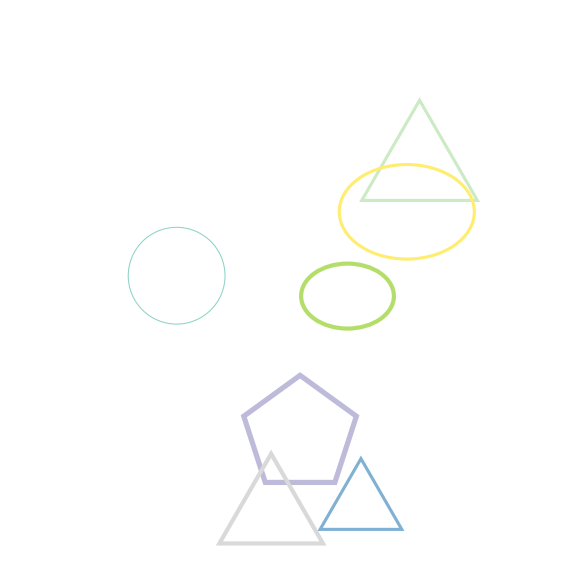[{"shape": "circle", "thickness": 0.5, "radius": 0.42, "center": [0.306, 0.522]}, {"shape": "pentagon", "thickness": 2.5, "radius": 0.51, "center": [0.52, 0.247]}, {"shape": "triangle", "thickness": 1.5, "radius": 0.41, "center": [0.625, 0.123]}, {"shape": "oval", "thickness": 2, "radius": 0.4, "center": [0.602, 0.486]}, {"shape": "triangle", "thickness": 2, "radius": 0.52, "center": [0.47, 0.11]}, {"shape": "triangle", "thickness": 1.5, "radius": 0.58, "center": [0.727, 0.71]}, {"shape": "oval", "thickness": 1.5, "radius": 0.58, "center": [0.704, 0.632]}]